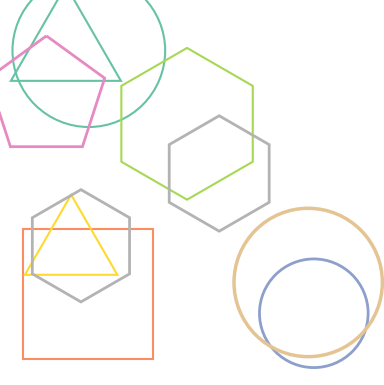[{"shape": "circle", "thickness": 1.5, "radius": 0.99, "center": [0.231, 0.868]}, {"shape": "triangle", "thickness": 1.5, "radius": 0.82, "center": [0.171, 0.872]}, {"shape": "square", "thickness": 1.5, "radius": 0.85, "center": [0.228, 0.236]}, {"shape": "circle", "thickness": 2, "radius": 0.71, "center": [0.815, 0.186]}, {"shape": "pentagon", "thickness": 2, "radius": 0.8, "center": [0.121, 0.748]}, {"shape": "hexagon", "thickness": 1.5, "radius": 0.99, "center": [0.486, 0.678]}, {"shape": "triangle", "thickness": 1.5, "radius": 0.69, "center": [0.185, 0.356]}, {"shape": "circle", "thickness": 2.5, "radius": 0.96, "center": [0.8, 0.266]}, {"shape": "hexagon", "thickness": 2, "radius": 0.73, "center": [0.21, 0.362]}, {"shape": "hexagon", "thickness": 2, "radius": 0.75, "center": [0.569, 0.549]}]